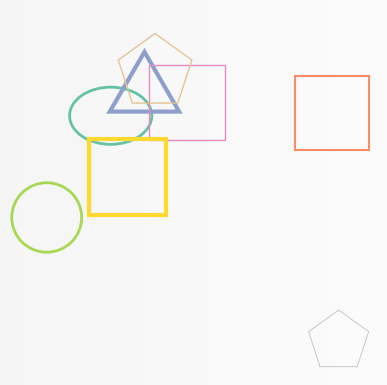[{"shape": "oval", "thickness": 2, "radius": 0.53, "center": [0.286, 0.699]}, {"shape": "square", "thickness": 1.5, "radius": 0.48, "center": [0.857, 0.706]}, {"shape": "triangle", "thickness": 3, "radius": 0.52, "center": [0.373, 0.762]}, {"shape": "square", "thickness": 1, "radius": 0.49, "center": [0.482, 0.734]}, {"shape": "circle", "thickness": 2, "radius": 0.45, "center": [0.121, 0.435]}, {"shape": "square", "thickness": 3, "radius": 0.5, "center": [0.328, 0.54]}, {"shape": "pentagon", "thickness": 1, "radius": 0.5, "center": [0.4, 0.813]}, {"shape": "pentagon", "thickness": 0.5, "radius": 0.41, "center": [0.874, 0.113]}]